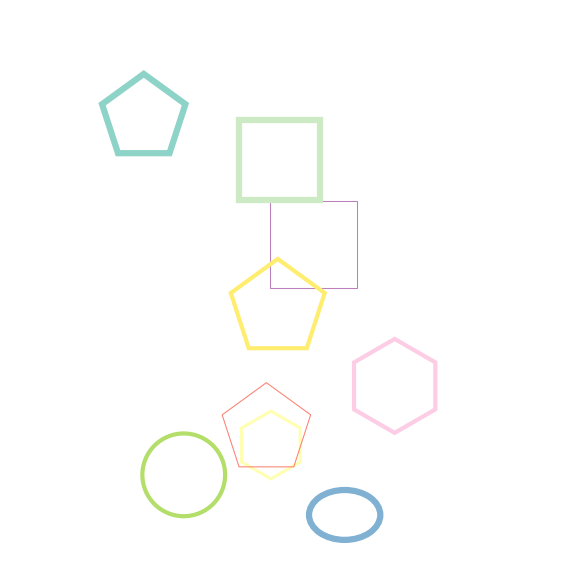[{"shape": "pentagon", "thickness": 3, "radius": 0.38, "center": [0.249, 0.795]}, {"shape": "hexagon", "thickness": 1.5, "radius": 0.29, "center": [0.469, 0.229]}, {"shape": "pentagon", "thickness": 0.5, "radius": 0.4, "center": [0.461, 0.256]}, {"shape": "oval", "thickness": 3, "radius": 0.31, "center": [0.597, 0.107]}, {"shape": "circle", "thickness": 2, "radius": 0.36, "center": [0.318, 0.177]}, {"shape": "hexagon", "thickness": 2, "radius": 0.41, "center": [0.683, 0.331]}, {"shape": "square", "thickness": 0.5, "radius": 0.38, "center": [0.543, 0.576]}, {"shape": "square", "thickness": 3, "radius": 0.35, "center": [0.484, 0.722]}, {"shape": "pentagon", "thickness": 2, "radius": 0.43, "center": [0.481, 0.465]}]